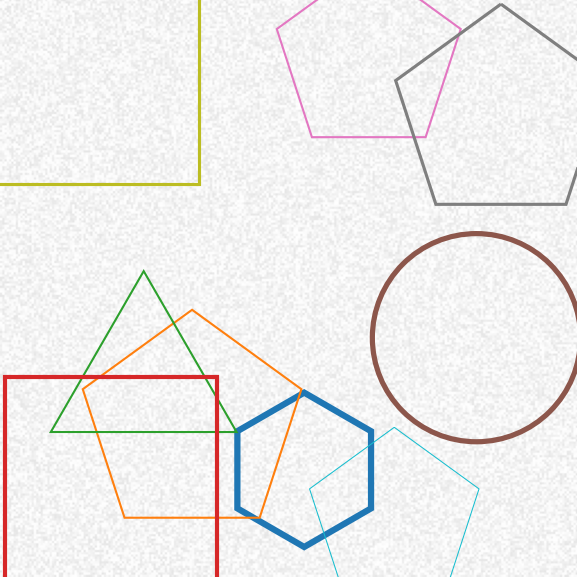[{"shape": "hexagon", "thickness": 3, "radius": 0.67, "center": [0.527, 0.186]}, {"shape": "pentagon", "thickness": 1, "radius": 1.0, "center": [0.333, 0.264]}, {"shape": "triangle", "thickness": 1, "radius": 0.93, "center": [0.249, 0.344]}, {"shape": "square", "thickness": 2, "radius": 0.92, "center": [0.192, 0.163]}, {"shape": "circle", "thickness": 2.5, "radius": 0.9, "center": [0.825, 0.414]}, {"shape": "pentagon", "thickness": 1, "radius": 0.84, "center": [0.639, 0.897]}, {"shape": "pentagon", "thickness": 1.5, "radius": 0.96, "center": [0.867, 0.8]}, {"shape": "square", "thickness": 1.5, "radius": 0.94, "center": [0.158, 0.868]}, {"shape": "pentagon", "thickness": 0.5, "radius": 0.77, "center": [0.683, 0.105]}]